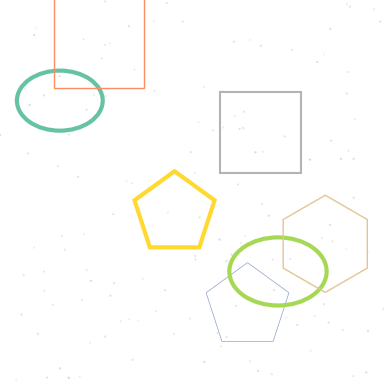[{"shape": "oval", "thickness": 3, "radius": 0.56, "center": [0.155, 0.739]}, {"shape": "square", "thickness": 1, "radius": 0.58, "center": [0.258, 0.888]}, {"shape": "pentagon", "thickness": 0.5, "radius": 0.57, "center": [0.643, 0.205]}, {"shape": "oval", "thickness": 3, "radius": 0.63, "center": [0.722, 0.295]}, {"shape": "pentagon", "thickness": 3, "radius": 0.55, "center": [0.453, 0.446]}, {"shape": "hexagon", "thickness": 1, "radius": 0.63, "center": [0.845, 0.367]}, {"shape": "square", "thickness": 1.5, "radius": 0.52, "center": [0.677, 0.655]}]